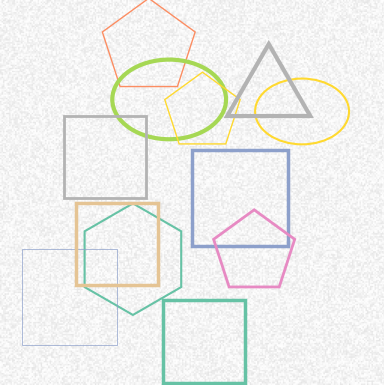[{"shape": "square", "thickness": 2.5, "radius": 0.54, "center": [0.53, 0.113]}, {"shape": "hexagon", "thickness": 1.5, "radius": 0.72, "center": [0.345, 0.327]}, {"shape": "pentagon", "thickness": 1, "radius": 0.63, "center": [0.386, 0.878]}, {"shape": "square", "thickness": 2.5, "radius": 0.62, "center": [0.623, 0.485]}, {"shape": "square", "thickness": 0.5, "radius": 0.62, "center": [0.181, 0.228]}, {"shape": "pentagon", "thickness": 2, "radius": 0.55, "center": [0.66, 0.344]}, {"shape": "oval", "thickness": 3, "radius": 0.74, "center": [0.439, 0.742]}, {"shape": "oval", "thickness": 1.5, "radius": 0.61, "center": [0.785, 0.71]}, {"shape": "pentagon", "thickness": 1, "radius": 0.51, "center": [0.526, 0.709]}, {"shape": "square", "thickness": 2.5, "radius": 0.53, "center": [0.304, 0.366]}, {"shape": "triangle", "thickness": 3, "radius": 0.62, "center": [0.698, 0.761]}, {"shape": "square", "thickness": 2, "radius": 0.53, "center": [0.273, 0.592]}]